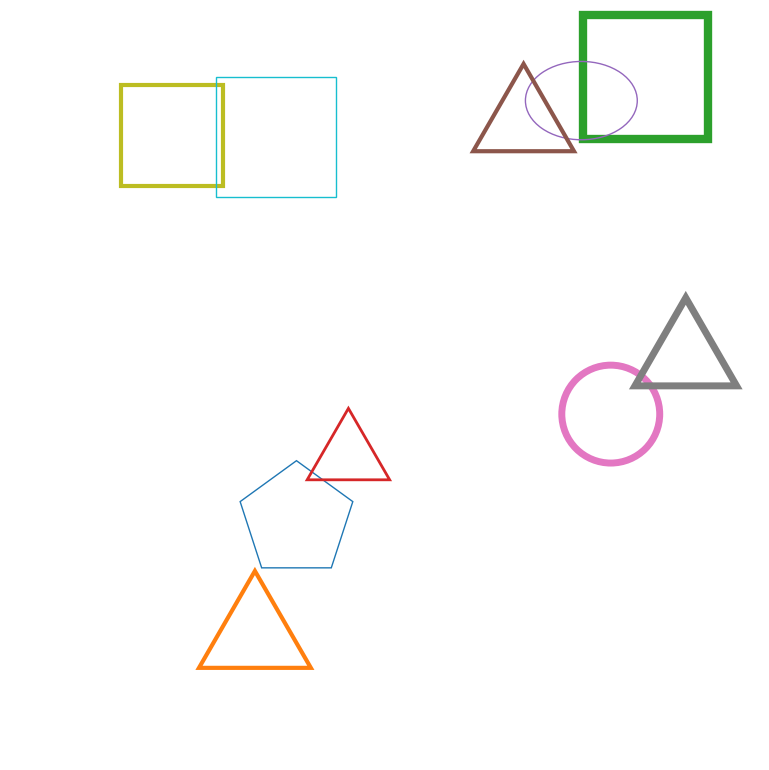[{"shape": "pentagon", "thickness": 0.5, "radius": 0.38, "center": [0.385, 0.325]}, {"shape": "triangle", "thickness": 1.5, "radius": 0.42, "center": [0.331, 0.175]}, {"shape": "square", "thickness": 3, "radius": 0.4, "center": [0.838, 0.9]}, {"shape": "triangle", "thickness": 1, "radius": 0.31, "center": [0.452, 0.408]}, {"shape": "oval", "thickness": 0.5, "radius": 0.36, "center": [0.755, 0.869]}, {"shape": "triangle", "thickness": 1.5, "radius": 0.38, "center": [0.68, 0.841]}, {"shape": "circle", "thickness": 2.5, "radius": 0.32, "center": [0.793, 0.462]}, {"shape": "triangle", "thickness": 2.5, "radius": 0.38, "center": [0.891, 0.537]}, {"shape": "square", "thickness": 1.5, "radius": 0.33, "center": [0.224, 0.824]}, {"shape": "square", "thickness": 0.5, "radius": 0.39, "center": [0.358, 0.822]}]